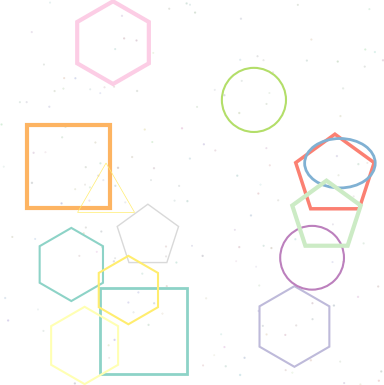[{"shape": "square", "thickness": 2, "radius": 0.56, "center": [0.373, 0.14]}, {"shape": "hexagon", "thickness": 1.5, "radius": 0.47, "center": [0.185, 0.313]}, {"shape": "hexagon", "thickness": 1.5, "radius": 0.5, "center": [0.22, 0.103]}, {"shape": "hexagon", "thickness": 1.5, "radius": 0.52, "center": [0.765, 0.152]}, {"shape": "pentagon", "thickness": 2.5, "radius": 0.54, "center": [0.87, 0.544]}, {"shape": "oval", "thickness": 2, "radius": 0.46, "center": [0.883, 0.576]}, {"shape": "square", "thickness": 3, "radius": 0.54, "center": [0.178, 0.567]}, {"shape": "circle", "thickness": 1.5, "radius": 0.42, "center": [0.66, 0.74]}, {"shape": "hexagon", "thickness": 3, "radius": 0.54, "center": [0.294, 0.889]}, {"shape": "pentagon", "thickness": 1, "radius": 0.42, "center": [0.384, 0.386]}, {"shape": "circle", "thickness": 1.5, "radius": 0.41, "center": [0.811, 0.33]}, {"shape": "pentagon", "thickness": 3, "radius": 0.47, "center": [0.848, 0.437]}, {"shape": "triangle", "thickness": 0.5, "radius": 0.43, "center": [0.275, 0.491]}, {"shape": "hexagon", "thickness": 1.5, "radius": 0.44, "center": [0.333, 0.247]}]